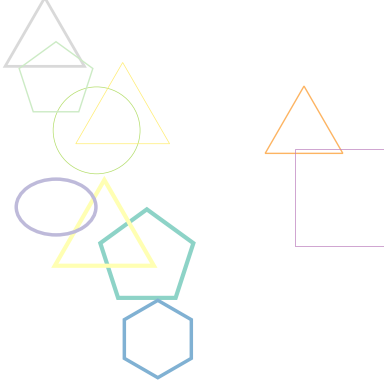[{"shape": "pentagon", "thickness": 3, "radius": 0.64, "center": [0.381, 0.329]}, {"shape": "triangle", "thickness": 3, "radius": 0.74, "center": [0.271, 0.384]}, {"shape": "oval", "thickness": 2.5, "radius": 0.52, "center": [0.146, 0.462]}, {"shape": "hexagon", "thickness": 2.5, "radius": 0.5, "center": [0.41, 0.119]}, {"shape": "triangle", "thickness": 1, "radius": 0.58, "center": [0.79, 0.66]}, {"shape": "circle", "thickness": 0.5, "radius": 0.56, "center": [0.251, 0.661]}, {"shape": "triangle", "thickness": 2, "radius": 0.59, "center": [0.116, 0.887]}, {"shape": "square", "thickness": 0.5, "radius": 0.63, "center": [0.891, 0.486]}, {"shape": "pentagon", "thickness": 1, "radius": 0.5, "center": [0.145, 0.791]}, {"shape": "triangle", "thickness": 0.5, "radius": 0.7, "center": [0.319, 0.697]}]